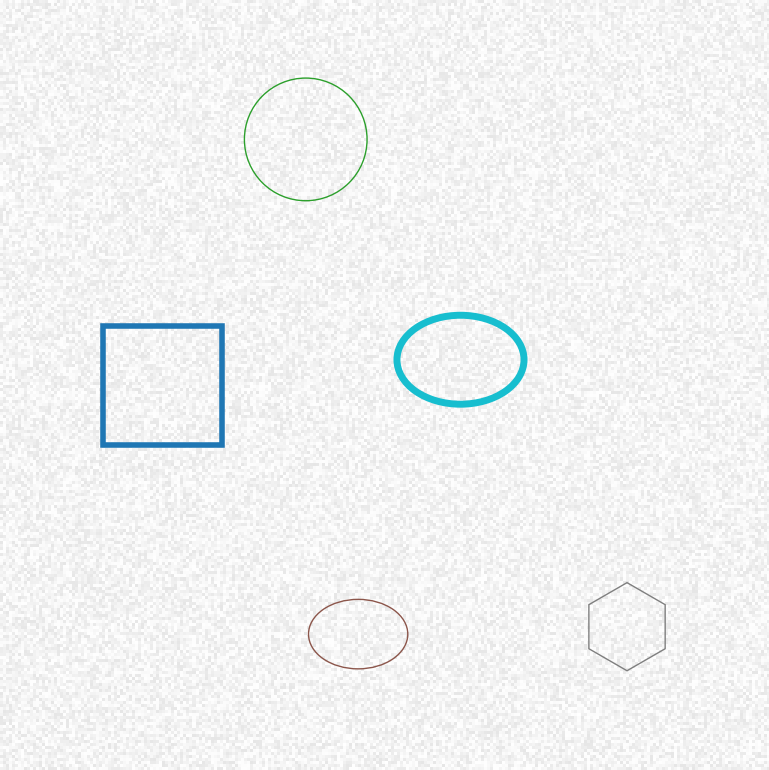[{"shape": "square", "thickness": 2, "radius": 0.39, "center": [0.211, 0.499]}, {"shape": "circle", "thickness": 0.5, "radius": 0.4, "center": [0.397, 0.819]}, {"shape": "oval", "thickness": 0.5, "radius": 0.32, "center": [0.465, 0.176]}, {"shape": "hexagon", "thickness": 0.5, "radius": 0.29, "center": [0.814, 0.186]}, {"shape": "oval", "thickness": 2.5, "radius": 0.41, "center": [0.598, 0.533]}]